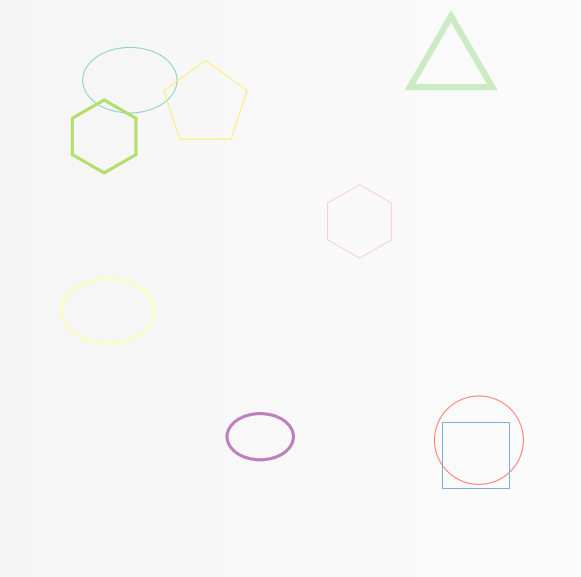[{"shape": "oval", "thickness": 0.5, "radius": 0.41, "center": [0.223, 0.86]}, {"shape": "oval", "thickness": 1, "radius": 0.4, "center": [0.186, 0.461]}, {"shape": "circle", "thickness": 0.5, "radius": 0.38, "center": [0.824, 0.237]}, {"shape": "square", "thickness": 0.5, "radius": 0.29, "center": [0.819, 0.211]}, {"shape": "hexagon", "thickness": 1.5, "radius": 0.32, "center": [0.179, 0.763]}, {"shape": "hexagon", "thickness": 0.5, "radius": 0.32, "center": [0.619, 0.616]}, {"shape": "oval", "thickness": 1.5, "radius": 0.29, "center": [0.448, 0.243]}, {"shape": "triangle", "thickness": 3, "radius": 0.41, "center": [0.776, 0.889]}, {"shape": "pentagon", "thickness": 0.5, "radius": 0.38, "center": [0.354, 0.819]}]